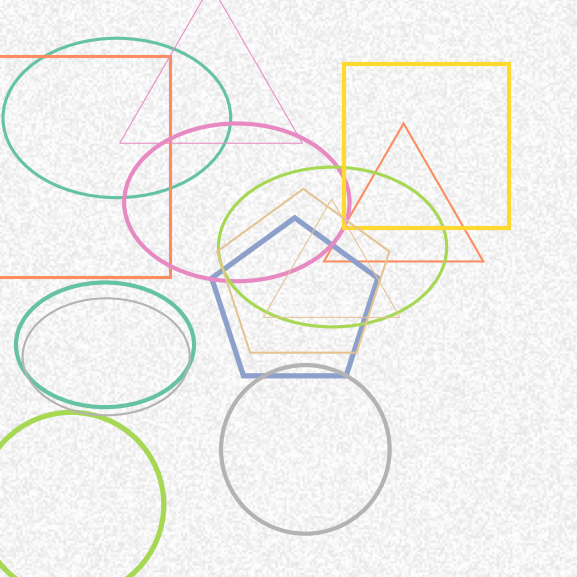[{"shape": "oval", "thickness": 2, "radius": 0.77, "center": [0.182, 0.402]}, {"shape": "oval", "thickness": 1.5, "radius": 0.99, "center": [0.202, 0.795]}, {"shape": "triangle", "thickness": 1, "radius": 0.8, "center": [0.699, 0.626]}, {"shape": "square", "thickness": 1.5, "radius": 0.96, "center": [0.104, 0.711]}, {"shape": "pentagon", "thickness": 2.5, "radius": 0.76, "center": [0.51, 0.471]}, {"shape": "triangle", "thickness": 0.5, "radius": 0.91, "center": [0.365, 0.842]}, {"shape": "oval", "thickness": 2, "radius": 0.98, "center": [0.41, 0.649]}, {"shape": "circle", "thickness": 2.5, "radius": 0.8, "center": [0.123, 0.125]}, {"shape": "oval", "thickness": 1.5, "radius": 0.99, "center": [0.576, 0.571]}, {"shape": "square", "thickness": 2, "radius": 0.71, "center": [0.739, 0.746]}, {"shape": "pentagon", "thickness": 1, "radius": 0.78, "center": [0.525, 0.515]}, {"shape": "triangle", "thickness": 0.5, "radius": 0.68, "center": [0.574, 0.518]}, {"shape": "circle", "thickness": 2, "radius": 0.73, "center": [0.529, 0.221]}, {"shape": "oval", "thickness": 1, "radius": 0.72, "center": [0.184, 0.381]}]